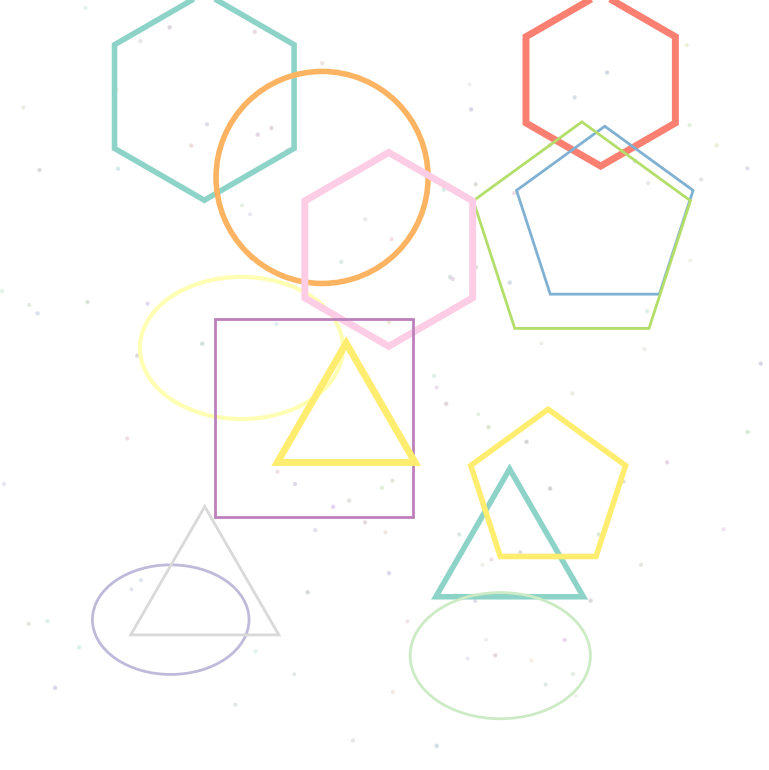[{"shape": "hexagon", "thickness": 2, "radius": 0.67, "center": [0.265, 0.875]}, {"shape": "triangle", "thickness": 2, "radius": 0.55, "center": [0.662, 0.28]}, {"shape": "oval", "thickness": 1.5, "radius": 0.66, "center": [0.314, 0.548]}, {"shape": "oval", "thickness": 1, "radius": 0.51, "center": [0.222, 0.195]}, {"shape": "hexagon", "thickness": 2.5, "radius": 0.56, "center": [0.78, 0.896]}, {"shape": "pentagon", "thickness": 1, "radius": 0.6, "center": [0.785, 0.715]}, {"shape": "circle", "thickness": 2, "radius": 0.69, "center": [0.418, 0.77]}, {"shape": "pentagon", "thickness": 1, "radius": 0.74, "center": [0.756, 0.693]}, {"shape": "hexagon", "thickness": 2.5, "radius": 0.63, "center": [0.505, 0.676]}, {"shape": "triangle", "thickness": 1, "radius": 0.56, "center": [0.266, 0.231]}, {"shape": "square", "thickness": 1, "radius": 0.64, "center": [0.408, 0.457]}, {"shape": "oval", "thickness": 1, "radius": 0.59, "center": [0.65, 0.148]}, {"shape": "pentagon", "thickness": 2, "radius": 0.53, "center": [0.712, 0.363]}, {"shape": "triangle", "thickness": 2.5, "radius": 0.52, "center": [0.45, 0.451]}]